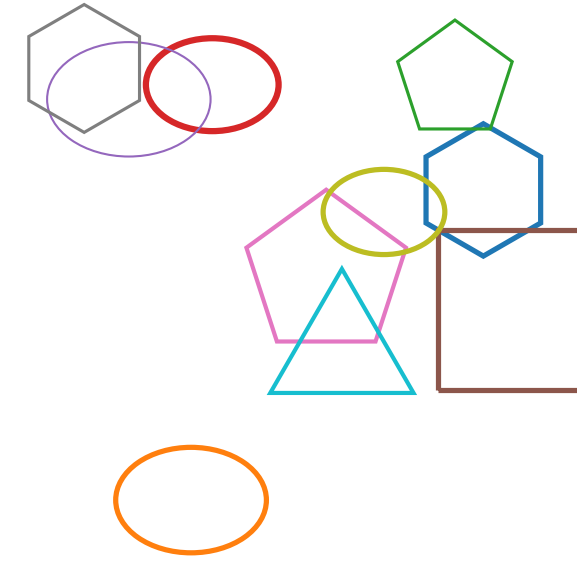[{"shape": "hexagon", "thickness": 2.5, "radius": 0.57, "center": [0.837, 0.67]}, {"shape": "oval", "thickness": 2.5, "radius": 0.65, "center": [0.331, 0.133]}, {"shape": "pentagon", "thickness": 1.5, "radius": 0.52, "center": [0.788, 0.86]}, {"shape": "oval", "thickness": 3, "radius": 0.57, "center": [0.368, 0.853]}, {"shape": "oval", "thickness": 1, "radius": 0.71, "center": [0.223, 0.827]}, {"shape": "square", "thickness": 2.5, "radius": 0.69, "center": [0.896, 0.463]}, {"shape": "pentagon", "thickness": 2, "radius": 0.73, "center": [0.565, 0.525]}, {"shape": "hexagon", "thickness": 1.5, "radius": 0.55, "center": [0.146, 0.881]}, {"shape": "oval", "thickness": 2.5, "radius": 0.53, "center": [0.665, 0.632]}, {"shape": "triangle", "thickness": 2, "radius": 0.72, "center": [0.592, 0.39]}]